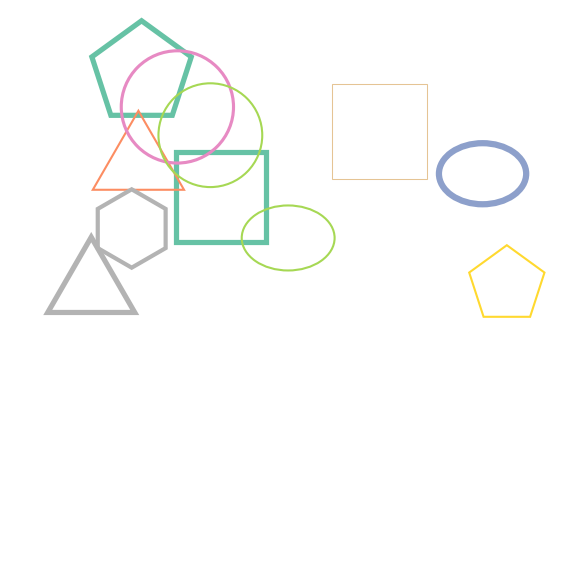[{"shape": "pentagon", "thickness": 2.5, "radius": 0.45, "center": [0.245, 0.873]}, {"shape": "square", "thickness": 2.5, "radius": 0.39, "center": [0.383, 0.658]}, {"shape": "triangle", "thickness": 1, "radius": 0.46, "center": [0.24, 0.716]}, {"shape": "oval", "thickness": 3, "radius": 0.38, "center": [0.836, 0.698]}, {"shape": "circle", "thickness": 1.5, "radius": 0.49, "center": [0.307, 0.814]}, {"shape": "oval", "thickness": 1, "radius": 0.4, "center": [0.499, 0.587]}, {"shape": "circle", "thickness": 1, "radius": 0.45, "center": [0.364, 0.765]}, {"shape": "pentagon", "thickness": 1, "radius": 0.34, "center": [0.878, 0.506]}, {"shape": "square", "thickness": 0.5, "radius": 0.41, "center": [0.657, 0.771]}, {"shape": "hexagon", "thickness": 2, "radius": 0.34, "center": [0.228, 0.603]}, {"shape": "triangle", "thickness": 2.5, "radius": 0.43, "center": [0.158, 0.502]}]